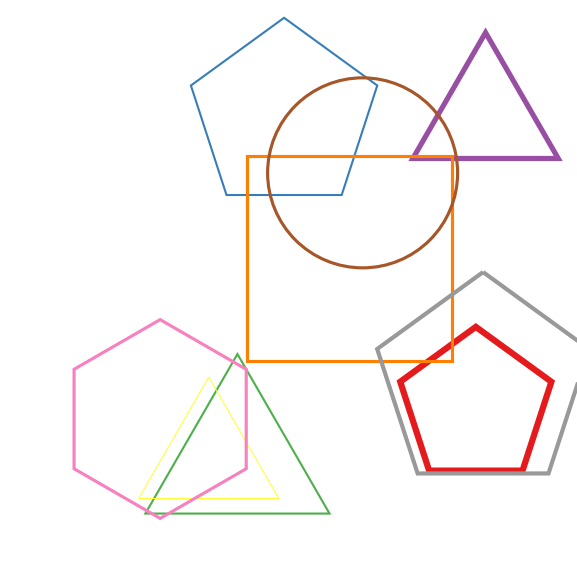[{"shape": "pentagon", "thickness": 3, "radius": 0.69, "center": [0.824, 0.296]}, {"shape": "pentagon", "thickness": 1, "radius": 0.85, "center": [0.492, 0.799]}, {"shape": "triangle", "thickness": 1, "radius": 0.92, "center": [0.411, 0.202]}, {"shape": "triangle", "thickness": 2.5, "radius": 0.73, "center": [0.841, 0.797]}, {"shape": "square", "thickness": 1.5, "radius": 0.89, "center": [0.606, 0.552]}, {"shape": "triangle", "thickness": 0.5, "radius": 0.7, "center": [0.361, 0.206]}, {"shape": "circle", "thickness": 1.5, "radius": 0.82, "center": [0.628, 0.7]}, {"shape": "hexagon", "thickness": 1.5, "radius": 0.86, "center": [0.277, 0.274]}, {"shape": "pentagon", "thickness": 2, "radius": 0.96, "center": [0.836, 0.335]}]